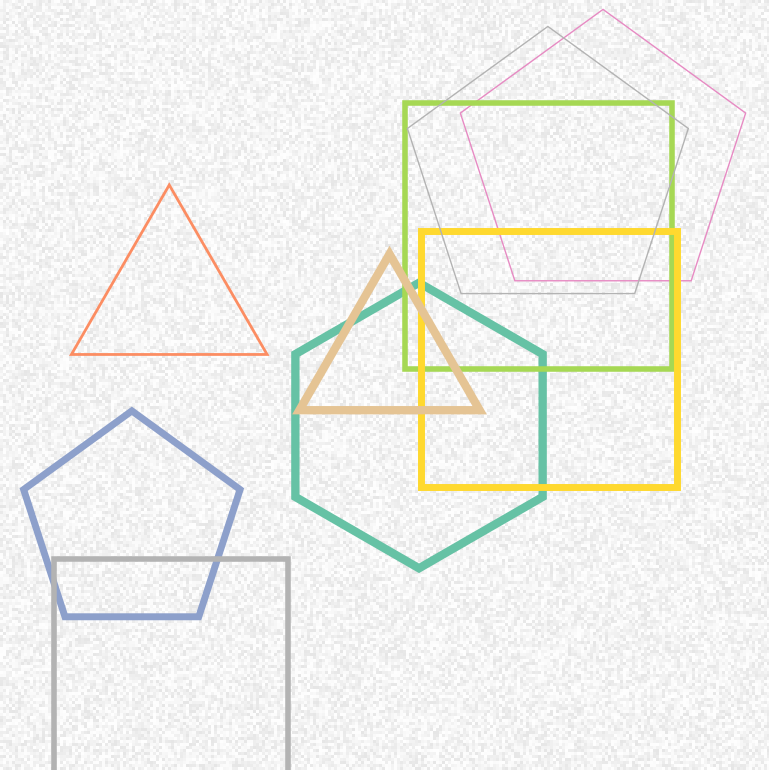[{"shape": "hexagon", "thickness": 3, "radius": 0.93, "center": [0.544, 0.447]}, {"shape": "triangle", "thickness": 1, "radius": 0.73, "center": [0.22, 0.613]}, {"shape": "pentagon", "thickness": 2.5, "radius": 0.74, "center": [0.171, 0.319]}, {"shape": "pentagon", "thickness": 0.5, "radius": 0.97, "center": [0.783, 0.793]}, {"shape": "square", "thickness": 2, "radius": 0.87, "center": [0.699, 0.694]}, {"shape": "square", "thickness": 2.5, "radius": 0.83, "center": [0.713, 0.534]}, {"shape": "triangle", "thickness": 3, "radius": 0.68, "center": [0.506, 0.535]}, {"shape": "square", "thickness": 2, "radius": 0.76, "center": [0.222, 0.121]}, {"shape": "pentagon", "thickness": 0.5, "radius": 0.96, "center": [0.712, 0.774]}]